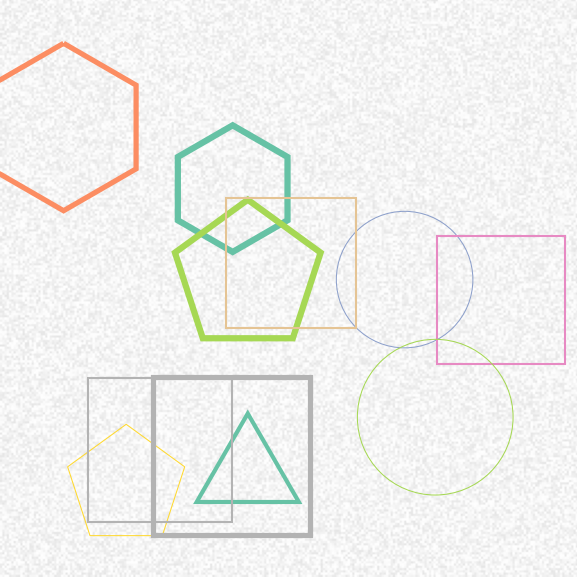[{"shape": "hexagon", "thickness": 3, "radius": 0.55, "center": [0.403, 0.673]}, {"shape": "triangle", "thickness": 2, "radius": 0.51, "center": [0.429, 0.181]}, {"shape": "hexagon", "thickness": 2.5, "radius": 0.72, "center": [0.11, 0.779]}, {"shape": "circle", "thickness": 0.5, "radius": 0.59, "center": [0.701, 0.515]}, {"shape": "square", "thickness": 1, "radius": 0.55, "center": [0.867, 0.479]}, {"shape": "circle", "thickness": 0.5, "radius": 0.67, "center": [0.754, 0.277]}, {"shape": "pentagon", "thickness": 3, "radius": 0.66, "center": [0.429, 0.521]}, {"shape": "pentagon", "thickness": 0.5, "radius": 0.53, "center": [0.218, 0.158]}, {"shape": "square", "thickness": 1, "radius": 0.56, "center": [0.503, 0.544]}, {"shape": "square", "thickness": 1, "radius": 0.62, "center": [0.277, 0.22]}, {"shape": "square", "thickness": 2.5, "radius": 0.68, "center": [0.401, 0.21]}]